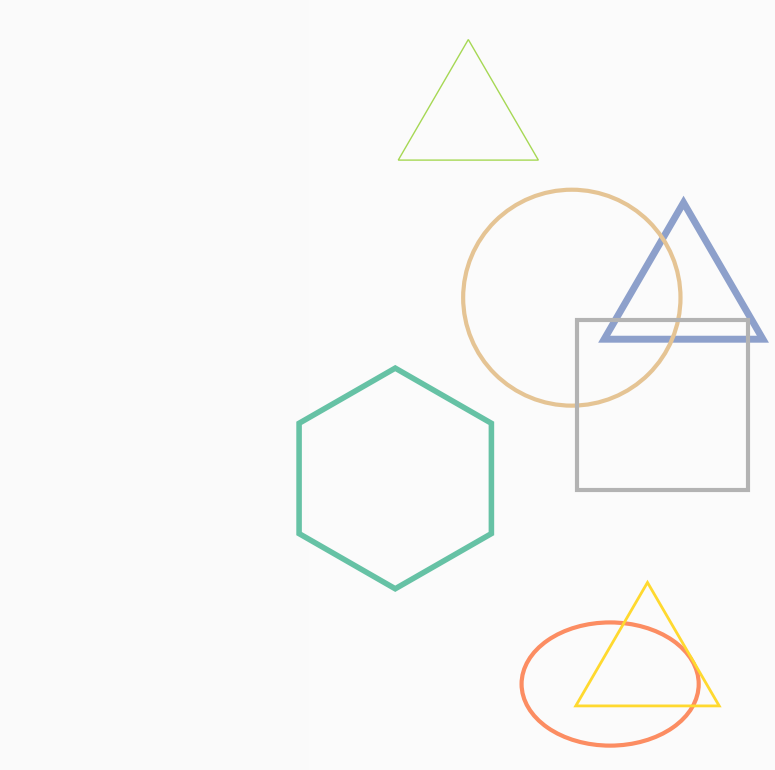[{"shape": "hexagon", "thickness": 2, "radius": 0.72, "center": [0.51, 0.379]}, {"shape": "oval", "thickness": 1.5, "radius": 0.57, "center": [0.787, 0.112]}, {"shape": "triangle", "thickness": 2.5, "radius": 0.59, "center": [0.882, 0.619]}, {"shape": "triangle", "thickness": 0.5, "radius": 0.52, "center": [0.604, 0.844]}, {"shape": "triangle", "thickness": 1, "radius": 0.53, "center": [0.835, 0.137]}, {"shape": "circle", "thickness": 1.5, "radius": 0.7, "center": [0.738, 0.613]}, {"shape": "square", "thickness": 1.5, "radius": 0.55, "center": [0.854, 0.474]}]